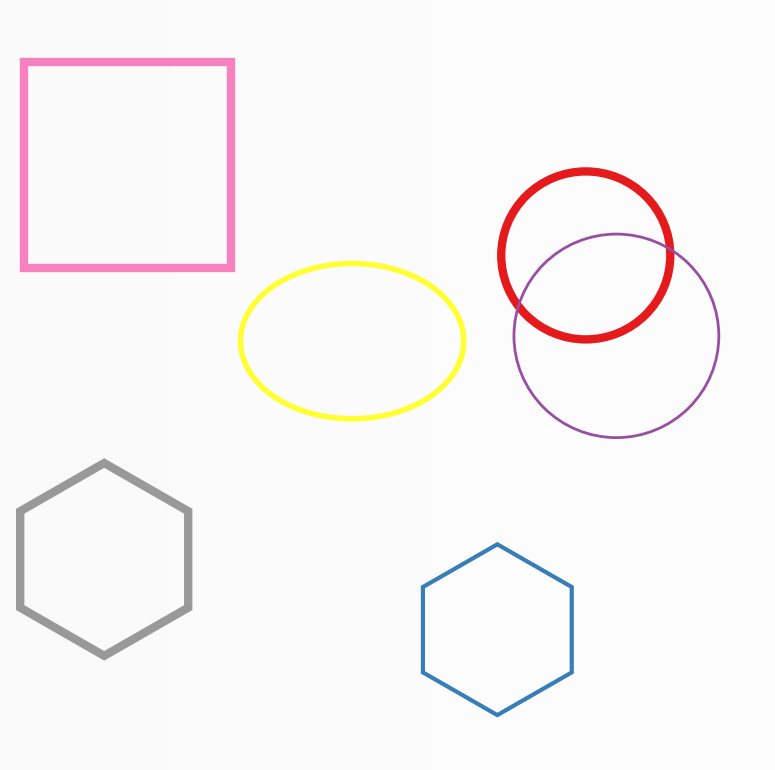[{"shape": "circle", "thickness": 3, "radius": 0.55, "center": [0.756, 0.668]}, {"shape": "hexagon", "thickness": 1.5, "radius": 0.55, "center": [0.642, 0.182]}, {"shape": "circle", "thickness": 1, "radius": 0.66, "center": [0.795, 0.564]}, {"shape": "oval", "thickness": 2, "radius": 0.72, "center": [0.454, 0.557]}, {"shape": "square", "thickness": 3, "radius": 0.67, "center": [0.164, 0.785]}, {"shape": "hexagon", "thickness": 3, "radius": 0.63, "center": [0.134, 0.273]}]